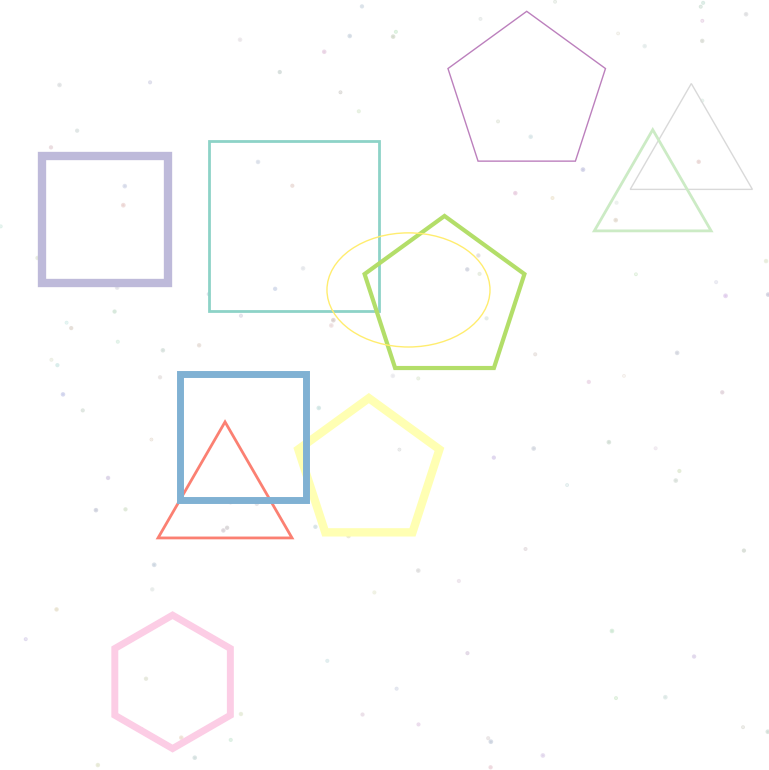[{"shape": "square", "thickness": 1, "radius": 0.55, "center": [0.381, 0.707]}, {"shape": "pentagon", "thickness": 3, "radius": 0.48, "center": [0.479, 0.387]}, {"shape": "square", "thickness": 3, "radius": 0.41, "center": [0.136, 0.715]}, {"shape": "triangle", "thickness": 1, "radius": 0.5, "center": [0.292, 0.352]}, {"shape": "square", "thickness": 2.5, "radius": 0.41, "center": [0.315, 0.432]}, {"shape": "pentagon", "thickness": 1.5, "radius": 0.55, "center": [0.577, 0.61]}, {"shape": "hexagon", "thickness": 2.5, "radius": 0.43, "center": [0.224, 0.114]}, {"shape": "triangle", "thickness": 0.5, "radius": 0.46, "center": [0.898, 0.8]}, {"shape": "pentagon", "thickness": 0.5, "radius": 0.54, "center": [0.684, 0.878]}, {"shape": "triangle", "thickness": 1, "radius": 0.44, "center": [0.848, 0.744]}, {"shape": "oval", "thickness": 0.5, "radius": 0.53, "center": [0.53, 0.623]}]